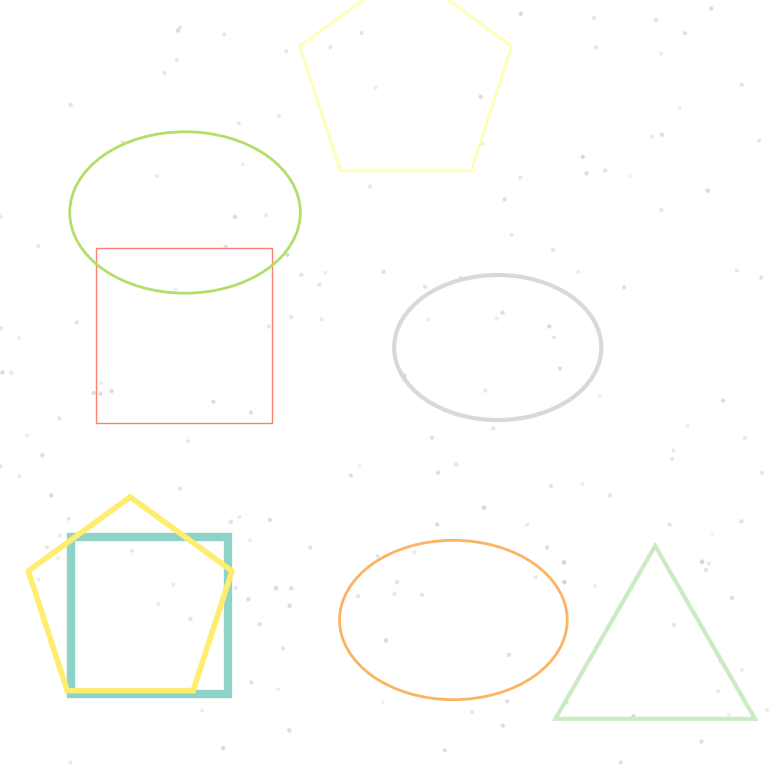[{"shape": "square", "thickness": 3, "radius": 0.51, "center": [0.194, 0.201]}, {"shape": "pentagon", "thickness": 1, "radius": 0.72, "center": [0.527, 0.895]}, {"shape": "square", "thickness": 0.5, "radius": 0.57, "center": [0.239, 0.564]}, {"shape": "oval", "thickness": 1, "radius": 0.74, "center": [0.589, 0.195]}, {"shape": "oval", "thickness": 1, "radius": 0.75, "center": [0.24, 0.724]}, {"shape": "oval", "thickness": 1.5, "radius": 0.67, "center": [0.646, 0.549]}, {"shape": "triangle", "thickness": 1.5, "radius": 0.75, "center": [0.851, 0.141]}, {"shape": "pentagon", "thickness": 2, "radius": 0.7, "center": [0.169, 0.215]}]